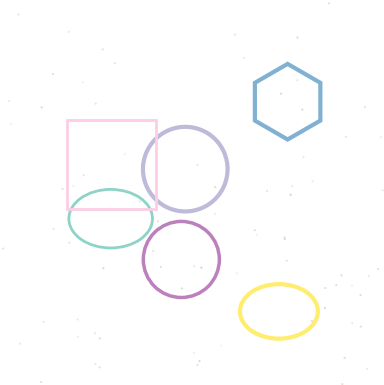[{"shape": "oval", "thickness": 2, "radius": 0.54, "center": [0.287, 0.432]}, {"shape": "circle", "thickness": 3, "radius": 0.55, "center": [0.481, 0.561]}, {"shape": "hexagon", "thickness": 3, "radius": 0.49, "center": [0.747, 0.736]}, {"shape": "square", "thickness": 2, "radius": 0.58, "center": [0.29, 0.573]}, {"shape": "circle", "thickness": 2.5, "radius": 0.49, "center": [0.471, 0.326]}, {"shape": "oval", "thickness": 3, "radius": 0.51, "center": [0.724, 0.191]}]